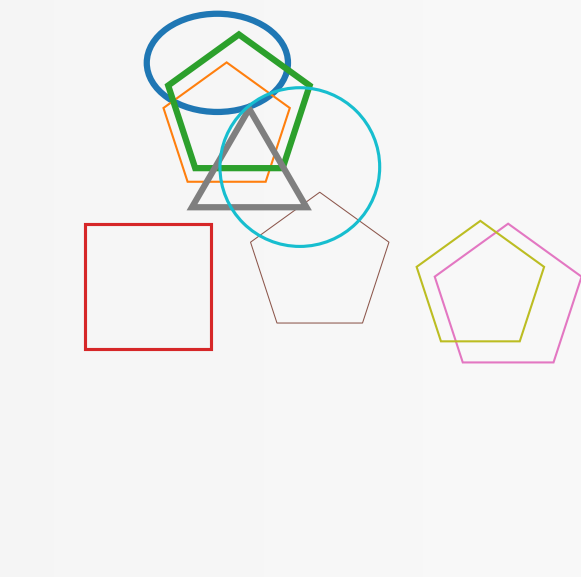[{"shape": "oval", "thickness": 3, "radius": 0.61, "center": [0.374, 0.89]}, {"shape": "pentagon", "thickness": 1, "radius": 0.57, "center": [0.39, 0.777]}, {"shape": "pentagon", "thickness": 3, "radius": 0.64, "center": [0.411, 0.811]}, {"shape": "square", "thickness": 1.5, "radius": 0.54, "center": [0.254, 0.503]}, {"shape": "pentagon", "thickness": 0.5, "radius": 0.63, "center": [0.55, 0.541]}, {"shape": "pentagon", "thickness": 1, "radius": 0.66, "center": [0.874, 0.479]}, {"shape": "triangle", "thickness": 3, "radius": 0.57, "center": [0.429, 0.697]}, {"shape": "pentagon", "thickness": 1, "radius": 0.58, "center": [0.826, 0.501]}, {"shape": "circle", "thickness": 1.5, "radius": 0.69, "center": [0.516, 0.71]}]